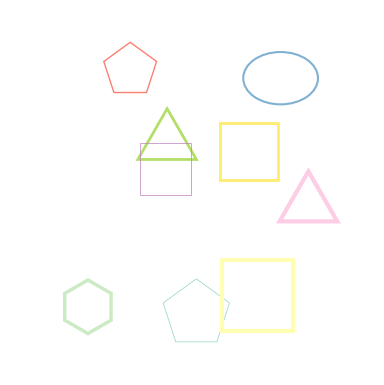[{"shape": "pentagon", "thickness": 0.5, "radius": 0.45, "center": [0.51, 0.185]}, {"shape": "square", "thickness": 3, "radius": 0.46, "center": [0.669, 0.233]}, {"shape": "pentagon", "thickness": 1, "radius": 0.36, "center": [0.338, 0.818]}, {"shape": "oval", "thickness": 1.5, "radius": 0.49, "center": [0.729, 0.797]}, {"shape": "triangle", "thickness": 2, "radius": 0.44, "center": [0.434, 0.63]}, {"shape": "triangle", "thickness": 3, "radius": 0.43, "center": [0.801, 0.468]}, {"shape": "square", "thickness": 0.5, "radius": 0.33, "center": [0.43, 0.562]}, {"shape": "hexagon", "thickness": 2.5, "radius": 0.35, "center": [0.228, 0.203]}, {"shape": "square", "thickness": 2, "radius": 0.37, "center": [0.647, 0.607]}]